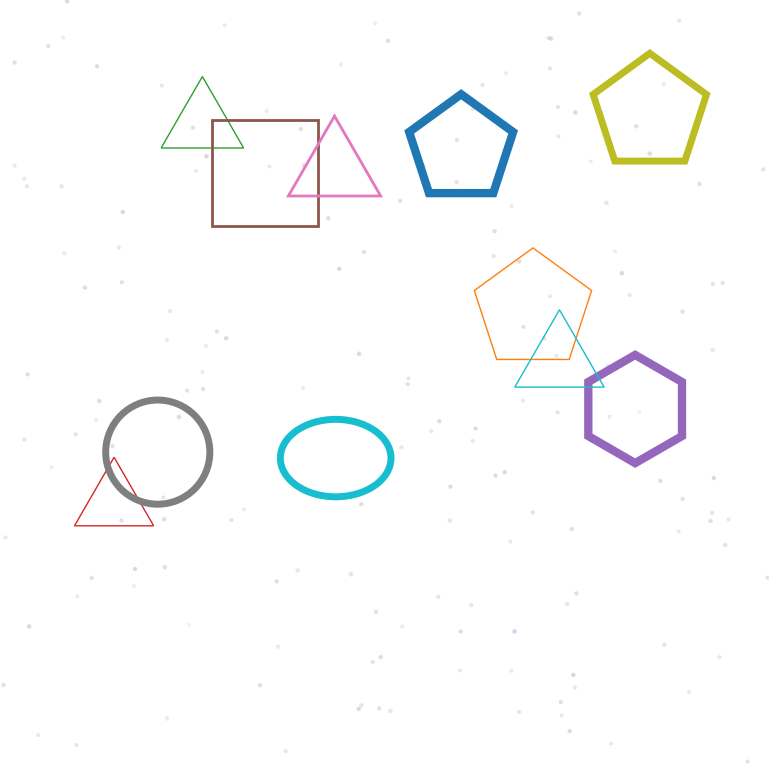[{"shape": "pentagon", "thickness": 3, "radius": 0.35, "center": [0.599, 0.807]}, {"shape": "pentagon", "thickness": 0.5, "radius": 0.4, "center": [0.692, 0.598]}, {"shape": "triangle", "thickness": 0.5, "radius": 0.31, "center": [0.263, 0.839]}, {"shape": "triangle", "thickness": 0.5, "radius": 0.3, "center": [0.148, 0.347]}, {"shape": "hexagon", "thickness": 3, "radius": 0.35, "center": [0.825, 0.469]}, {"shape": "square", "thickness": 1, "radius": 0.34, "center": [0.344, 0.775]}, {"shape": "triangle", "thickness": 1, "radius": 0.35, "center": [0.434, 0.78]}, {"shape": "circle", "thickness": 2.5, "radius": 0.34, "center": [0.205, 0.413]}, {"shape": "pentagon", "thickness": 2.5, "radius": 0.39, "center": [0.844, 0.853]}, {"shape": "oval", "thickness": 2.5, "radius": 0.36, "center": [0.436, 0.405]}, {"shape": "triangle", "thickness": 0.5, "radius": 0.33, "center": [0.727, 0.531]}]